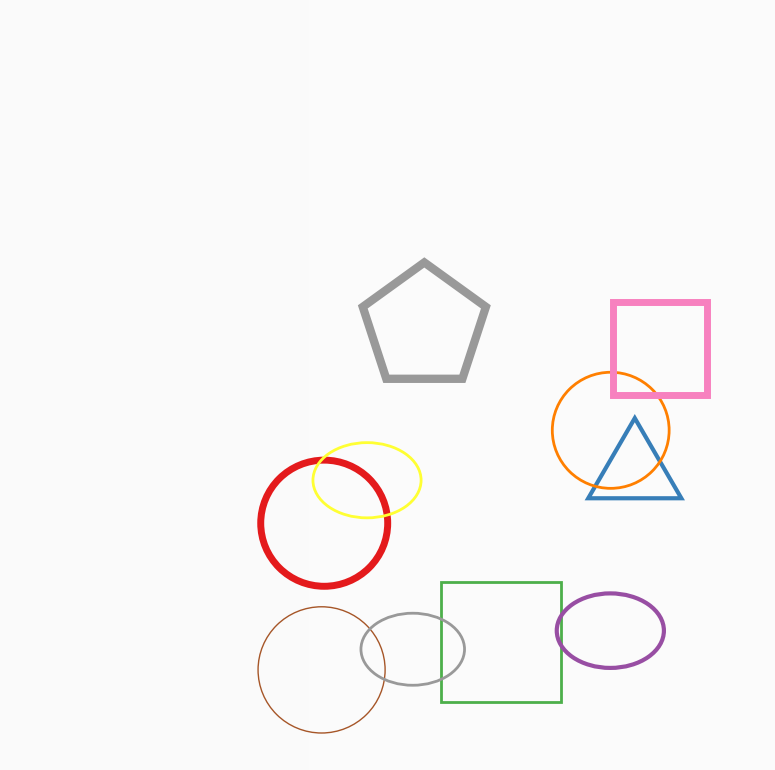[{"shape": "circle", "thickness": 2.5, "radius": 0.41, "center": [0.418, 0.321]}, {"shape": "triangle", "thickness": 1.5, "radius": 0.35, "center": [0.819, 0.388]}, {"shape": "square", "thickness": 1, "radius": 0.39, "center": [0.646, 0.167]}, {"shape": "oval", "thickness": 1.5, "radius": 0.35, "center": [0.788, 0.181]}, {"shape": "circle", "thickness": 1, "radius": 0.38, "center": [0.788, 0.441]}, {"shape": "oval", "thickness": 1, "radius": 0.35, "center": [0.474, 0.376]}, {"shape": "circle", "thickness": 0.5, "radius": 0.41, "center": [0.415, 0.13]}, {"shape": "square", "thickness": 2.5, "radius": 0.3, "center": [0.851, 0.547]}, {"shape": "pentagon", "thickness": 3, "radius": 0.42, "center": [0.548, 0.576]}, {"shape": "oval", "thickness": 1, "radius": 0.33, "center": [0.533, 0.157]}]